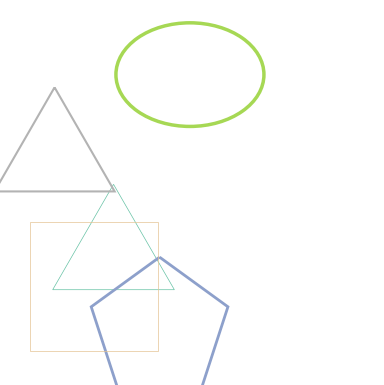[{"shape": "triangle", "thickness": 0.5, "radius": 0.91, "center": [0.295, 0.339]}, {"shape": "pentagon", "thickness": 2, "radius": 0.93, "center": [0.414, 0.145]}, {"shape": "oval", "thickness": 2.5, "radius": 0.96, "center": [0.493, 0.806]}, {"shape": "square", "thickness": 0.5, "radius": 0.84, "center": [0.244, 0.256]}, {"shape": "triangle", "thickness": 1.5, "radius": 0.9, "center": [0.142, 0.593]}]